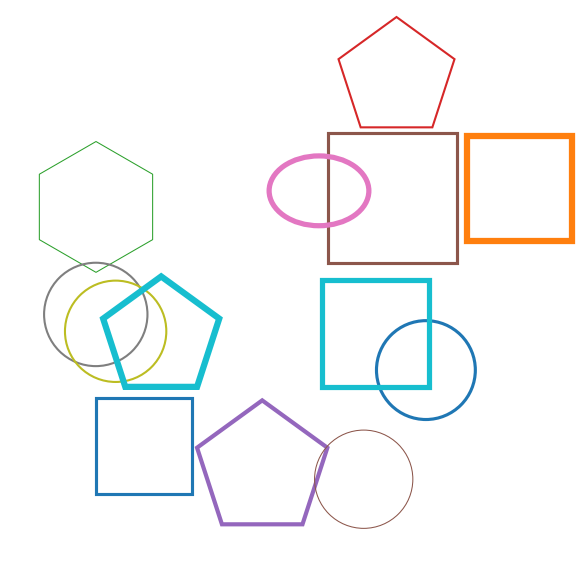[{"shape": "circle", "thickness": 1.5, "radius": 0.43, "center": [0.737, 0.358]}, {"shape": "square", "thickness": 1.5, "radius": 0.41, "center": [0.25, 0.227]}, {"shape": "square", "thickness": 3, "radius": 0.46, "center": [0.899, 0.673]}, {"shape": "hexagon", "thickness": 0.5, "radius": 0.57, "center": [0.166, 0.641]}, {"shape": "pentagon", "thickness": 1, "radius": 0.53, "center": [0.687, 0.864]}, {"shape": "pentagon", "thickness": 2, "radius": 0.59, "center": [0.454, 0.187]}, {"shape": "square", "thickness": 1.5, "radius": 0.56, "center": [0.679, 0.657]}, {"shape": "circle", "thickness": 0.5, "radius": 0.43, "center": [0.63, 0.169]}, {"shape": "oval", "thickness": 2.5, "radius": 0.43, "center": [0.552, 0.669]}, {"shape": "circle", "thickness": 1, "radius": 0.45, "center": [0.166, 0.455]}, {"shape": "circle", "thickness": 1, "radius": 0.44, "center": [0.2, 0.425]}, {"shape": "pentagon", "thickness": 3, "radius": 0.53, "center": [0.279, 0.415]}, {"shape": "square", "thickness": 2.5, "radius": 0.46, "center": [0.65, 0.422]}]